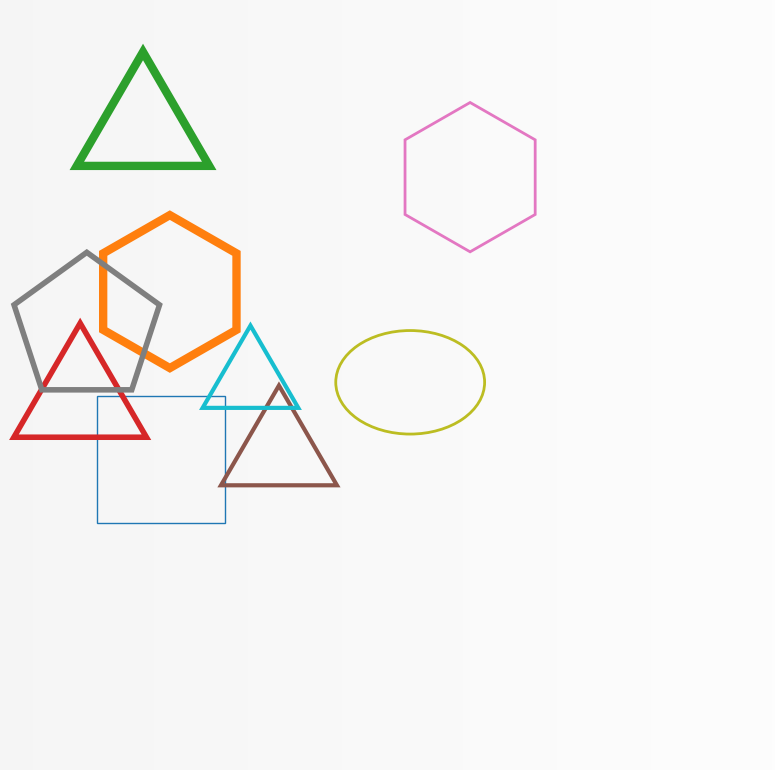[{"shape": "square", "thickness": 0.5, "radius": 0.41, "center": [0.208, 0.403]}, {"shape": "hexagon", "thickness": 3, "radius": 0.5, "center": [0.219, 0.621]}, {"shape": "triangle", "thickness": 3, "radius": 0.49, "center": [0.185, 0.834]}, {"shape": "triangle", "thickness": 2, "radius": 0.49, "center": [0.103, 0.482]}, {"shape": "triangle", "thickness": 1.5, "radius": 0.43, "center": [0.36, 0.413]}, {"shape": "hexagon", "thickness": 1, "radius": 0.48, "center": [0.607, 0.77]}, {"shape": "pentagon", "thickness": 2, "radius": 0.49, "center": [0.112, 0.574]}, {"shape": "oval", "thickness": 1, "radius": 0.48, "center": [0.529, 0.503]}, {"shape": "triangle", "thickness": 1.5, "radius": 0.36, "center": [0.323, 0.506]}]